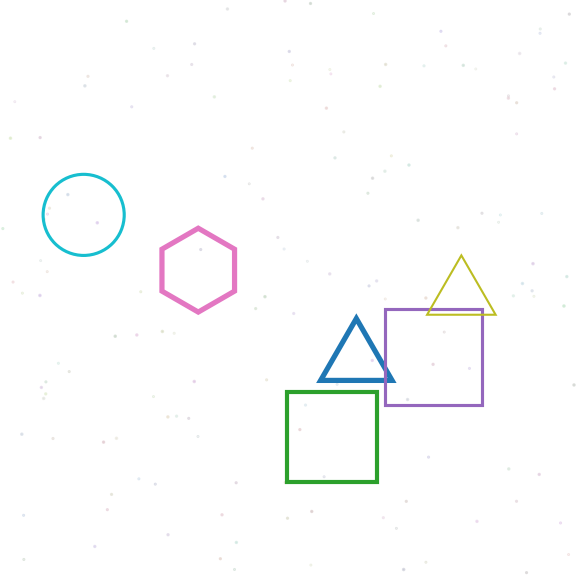[{"shape": "triangle", "thickness": 2.5, "radius": 0.36, "center": [0.617, 0.376]}, {"shape": "square", "thickness": 2, "radius": 0.39, "center": [0.575, 0.242]}, {"shape": "square", "thickness": 1.5, "radius": 0.42, "center": [0.75, 0.381]}, {"shape": "hexagon", "thickness": 2.5, "radius": 0.36, "center": [0.343, 0.531]}, {"shape": "triangle", "thickness": 1, "radius": 0.34, "center": [0.799, 0.488]}, {"shape": "circle", "thickness": 1.5, "radius": 0.35, "center": [0.145, 0.627]}]